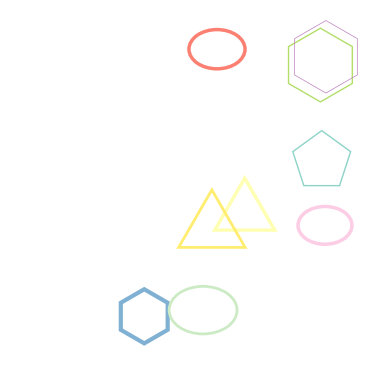[{"shape": "pentagon", "thickness": 1, "radius": 0.39, "center": [0.836, 0.582]}, {"shape": "triangle", "thickness": 2.5, "radius": 0.45, "center": [0.636, 0.447]}, {"shape": "oval", "thickness": 2.5, "radius": 0.36, "center": [0.564, 0.872]}, {"shape": "hexagon", "thickness": 3, "radius": 0.35, "center": [0.375, 0.178]}, {"shape": "hexagon", "thickness": 1, "radius": 0.48, "center": [0.832, 0.831]}, {"shape": "oval", "thickness": 2.5, "radius": 0.35, "center": [0.844, 0.415]}, {"shape": "hexagon", "thickness": 0.5, "radius": 0.47, "center": [0.847, 0.852]}, {"shape": "oval", "thickness": 2, "radius": 0.44, "center": [0.527, 0.194]}, {"shape": "triangle", "thickness": 2, "radius": 0.5, "center": [0.55, 0.407]}]